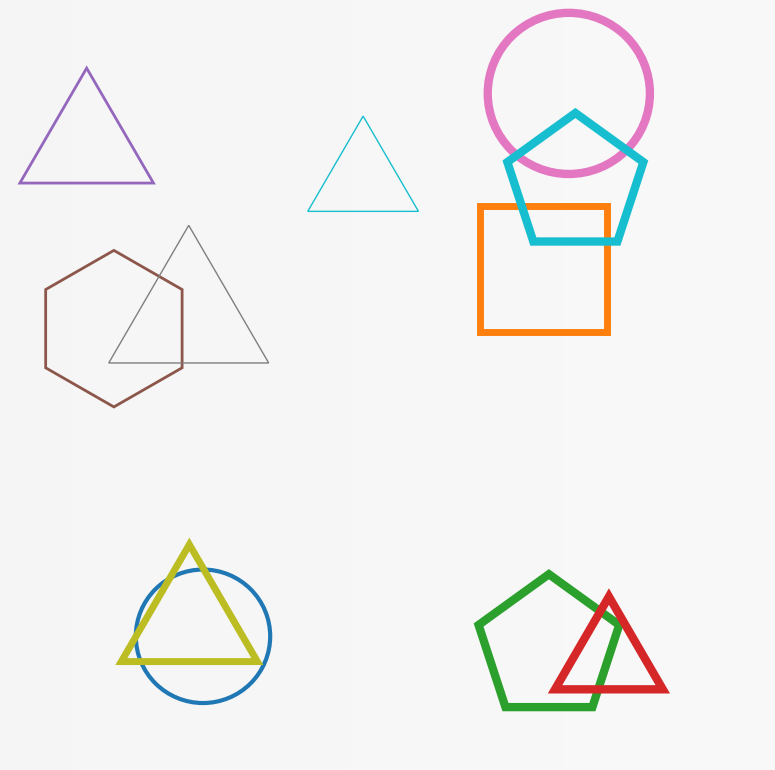[{"shape": "circle", "thickness": 1.5, "radius": 0.43, "center": [0.262, 0.174]}, {"shape": "square", "thickness": 2.5, "radius": 0.41, "center": [0.702, 0.65]}, {"shape": "pentagon", "thickness": 3, "radius": 0.48, "center": [0.708, 0.159]}, {"shape": "triangle", "thickness": 3, "radius": 0.4, "center": [0.786, 0.145]}, {"shape": "triangle", "thickness": 1, "radius": 0.5, "center": [0.112, 0.812]}, {"shape": "hexagon", "thickness": 1, "radius": 0.51, "center": [0.147, 0.573]}, {"shape": "circle", "thickness": 3, "radius": 0.52, "center": [0.734, 0.879]}, {"shape": "triangle", "thickness": 0.5, "radius": 0.6, "center": [0.244, 0.588]}, {"shape": "triangle", "thickness": 2.5, "radius": 0.51, "center": [0.244, 0.191]}, {"shape": "triangle", "thickness": 0.5, "radius": 0.41, "center": [0.469, 0.767]}, {"shape": "pentagon", "thickness": 3, "radius": 0.46, "center": [0.742, 0.761]}]